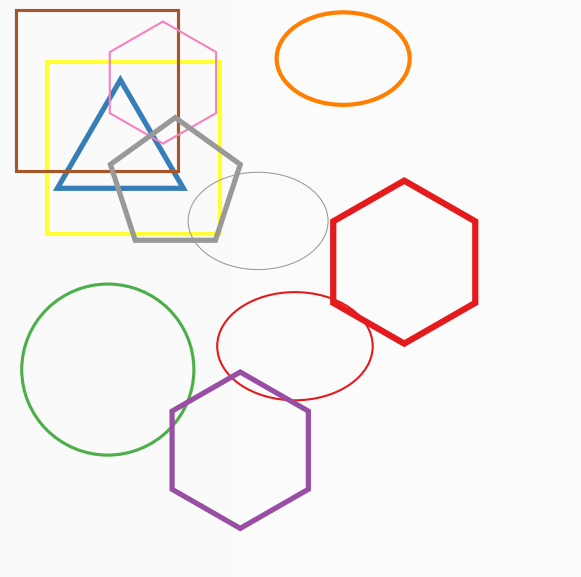[{"shape": "oval", "thickness": 1, "radius": 0.67, "center": [0.507, 0.4]}, {"shape": "hexagon", "thickness": 3, "radius": 0.71, "center": [0.695, 0.545]}, {"shape": "triangle", "thickness": 2.5, "radius": 0.63, "center": [0.207, 0.736]}, {"shape": "circle", "thickness": 1.5, "radius": 0.74, "center": [0.185, 0.359]}, {"shape": "hexagon", "thickness": 2.5, "radius": 0.68, "center": [0.413, 0.22]}, {"shape": "oval", "thickness": 2, "radius": 0.57, "center": [0.59, 0.898]}, {"shape": "square", "thickness": 2, "radius": 0.74, "center": [0.229, 0.743]}, {"shape": "square", "thickness": 1.5, "radius": 0.7, "center": [0.167, 0.842]}, {"shape": "hexagon", "thickness": 1, "radius": 0.53, "center": [0.28, 0.856]}, {"shape": "oval", "thickness": 0.5, "radius": 0.6, "center": [0.444, 0.617]}, {"shape": "pentagon", "thickness": 2.5, "radius": 0.59, "center": [0.302, 0.678]}]